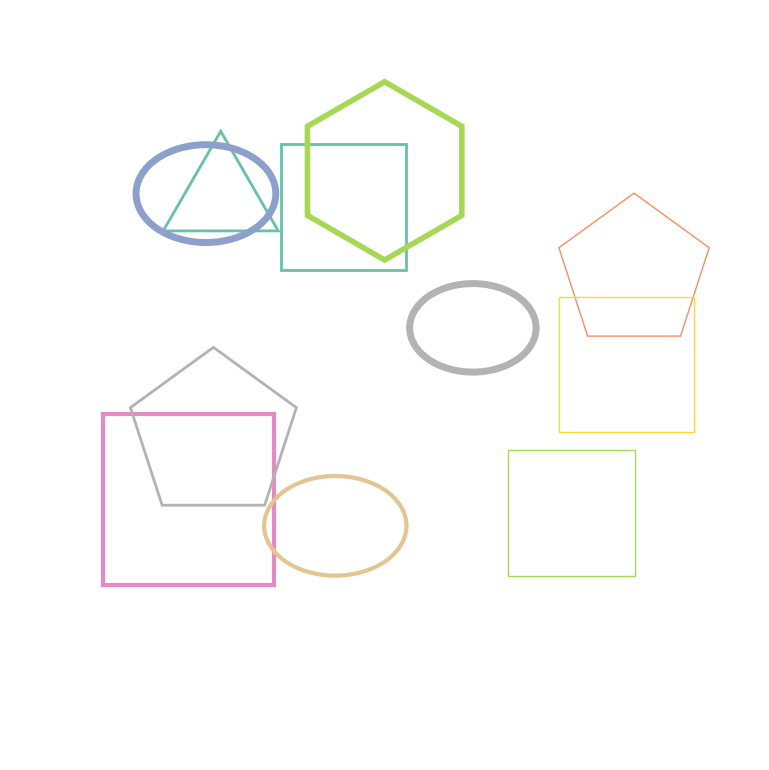[{"shape": "triangle", "thickness": 1, "radius": 0.43, "center": [0.287, 0.743]}, {"shape": "square", "thickness": 1, "radius": 0.41, "center": [0.446, 0.731]}, {"shape": "pentagon", "thickness": 0.5, "radius": 0.51, "center": [0.823, 0.647]}, {"shape": "oval", "thickness": 2.5, "radius": 0.45, "center": [0.267, 0.749]}, {"shape": "square", "thickness": 1.5, "radius": 0.55, "center": [0.245, 0.351]}, {"shape": "hexagon", "thickness": 2, "radius": 0.58, "center": [0.5, 0.778]}, {"shape": "square", "thickness": 0.5, "radius": 0.41, "center": [0.743, 0.334]}, {"shape": "square", "thickness": 0.5, "radius": 0.44, "center": [0.814, 0.527]}, {"shape": "oval", "thickness": 1.5, "radius": 0.46, "center": [0.435, 0.317]}, {"shape": "pentagon", "thickness": 1, "radius": 0.57, "center": [0.277, 0.436]}, {"shape": "oval", "thickness": 2.5, "radius": 0.41, "center": [0.614, 0.574]}]